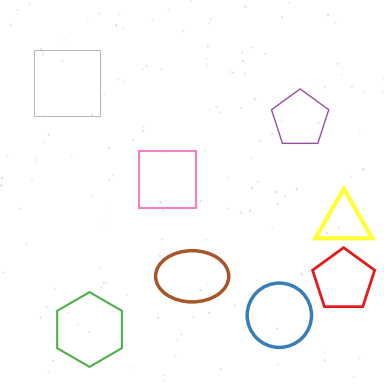[{"shape": "pentagon", "thickness": 2, "radius": 0.42, "center": [0.893, 0.272]}, {"shape": "circle", "thickness": 2.5, "radius": 0.42, "center": [0.726, 0.181]}, {"shape": "hexagon", "thickness": 1.5, "radius": 0.49, "center": [0.233, 0.144]}, {"shape": "pentagon", "thickness": 1, "radius": 0.39, "center": [0.78, 0.691]}, {"shape": "triangle", "thickness": 3, "radius": 0.43, "center": [0.893, 0.424]}, {"shape": "oval", "thickness": 2.5, "radius": 0.48, "center": [0.499, 0.282]}, {"shape": "square", "thickness": 1.5, "radius": 0.37, "center": [0.436, 0.533]}, {"shape": "square", "thickness": 0.5, "radius": 0.43, "center": [0.173, 0.784]}]